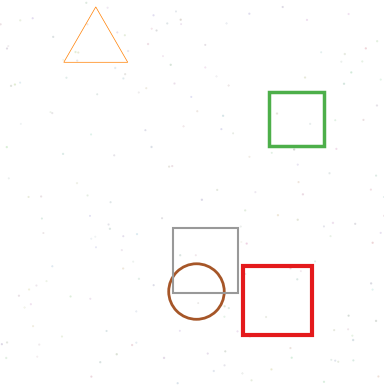[{"shape": "square", "thickness": 3, "radius": 0.45, "center": [0.721, 0.22]}, {"shape": "square", "thickness": 2.5, "radius": 0.35, "center": [0.77, 0.692]}, {"shape": "triangle", "thickness": 0.5, "radius": 0.48, "center": [0.249, 0.886]}, {"shape": "circle", "thickness": 2, "radius": 0.36, "center": [0.51, 0.243]}, {"shape": "square", "thickness": 1.5, "radius": 0.42, "center": [0.534, 0.324]}]